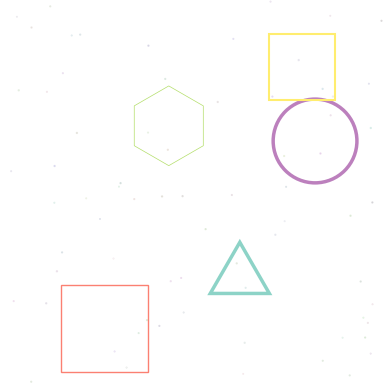[{"shape": "triangle", "thickness": 2.5, "radius": 0.44, "center": [0.623, 0.282]}, {"shape": "square", "thickness": 1, "radius": 0.56, "center": [0.27, 0.146]}, {"shape": "hexagon", "thickness": 0.5, "radius": 0.52, "center": [0.438, 0.673]}, {"shape": "circle", "thickness": 2.5, "radius": 0.54, "center": [0.818, 0.634]}, {"shape": "square", "thickness": 1.5, "radius": 0.43, "center": [0.785, 0.825]}]